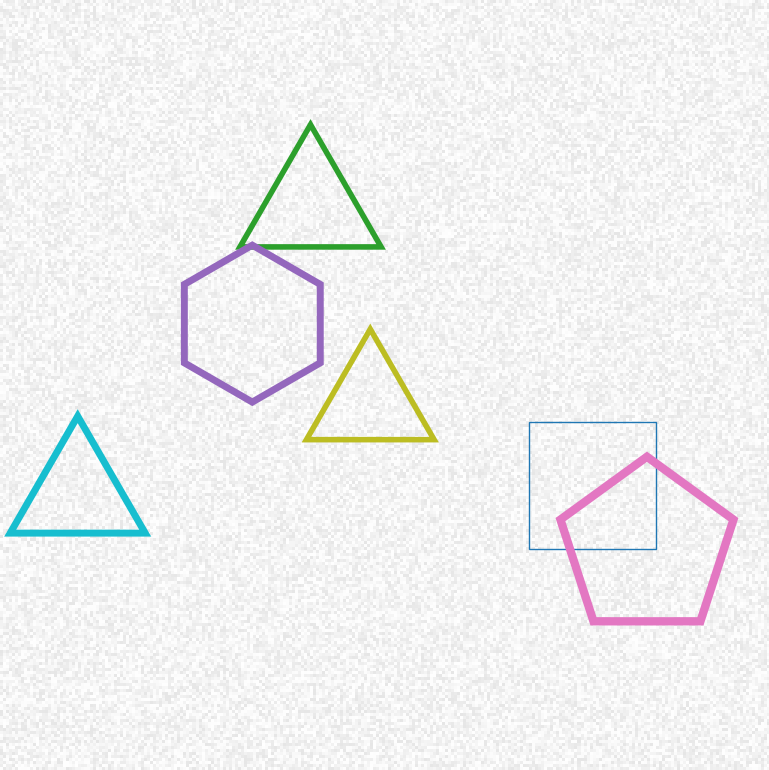[{"shape": "square", "thickness": 0.5, "radius": 0.41, "center": [0.77, 0.37]}, {"shape": "triangle", "thickness": 2, "radius": 0.53, "center": [0.403, 0.732]}, {"shape": "hexagon", "thickness": 2.5, "radius": 0.51, "center": [0.328, 0.58]}, {"shape": "pentagon", "thickness": 3, "radius": 0.59, "center": [0.84, 0.289]}, {"shape": "triangle", "thickness": 2, "radius": 0.48, "center": [0.481, 0.477]}, {"shape": "triangle", "thickness": 2.5, "radius": 0.51, "center": [0.101, 0.358]}]